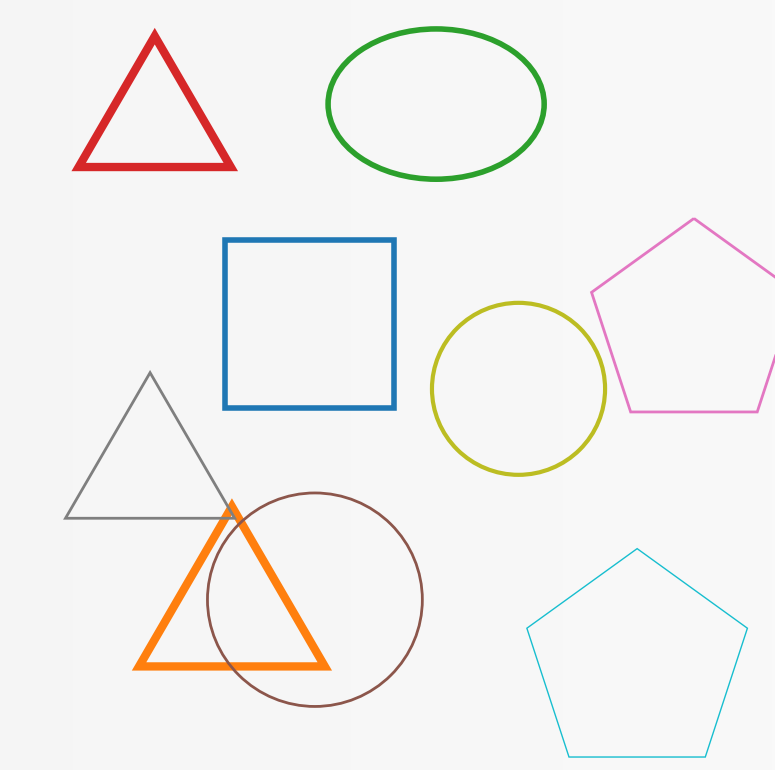[{"shape": "square", "thickness": 2, "radius": 0.55, "center": [0.399, 0.58]}, {"shape": "triangle", "thickness": 3, "radius": 0.69, "center": [0.299, 0.204]}, {"shape": "oval", "thickness": 2, "radius": 0.7, "center": [0.563, 0.865]}, {"shape": "triangle", "thickness": 3, "radius": 0.57, "center": [0.2, 0.84]}, {"shape": "circle", "thickness": 1, "radius": 0.69, "center": [0.406, 0.221]}, {"shape": "pentagon", "thickness": 1, "radius": 0.69, "center": [0.895, 0.577]}, {"shape": "triangle", "thickness": 1, "radius": 0.63, "center": [0.194, 0.39]}, {"shape": "circle", "thickness": 1.5, "radius": 0.56, "center": [0.669, 0.495]}, {"shape": "pentagon", "thickness": 0.5, "radius": 0.75, "center": [0.822, 0.138]}]